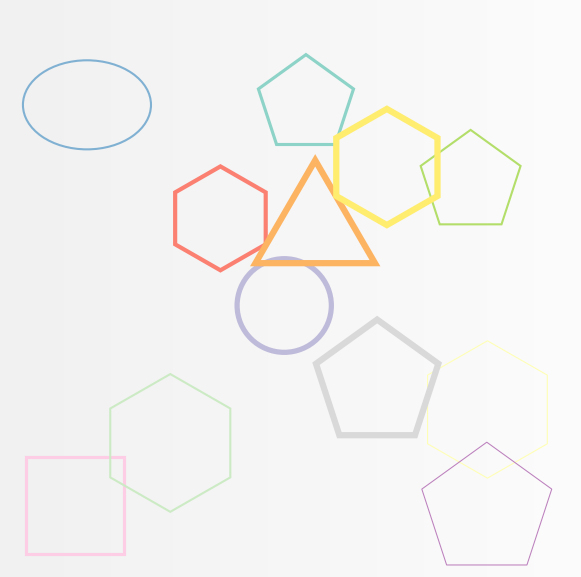[{"shape": "pentagon", "thickness": 1.5, "radius": 0.43, "center": [0.526, 0.819]}, {"shape": "hexagon", "thickness": 0.5, "radius": 0.59, "center": [0.839, 0.29]}, {"shape": "circle", "thickness": 2.5, "radius": 0.41, "center": [0.489, 0.47]}, {"shape": "hexagon", "thickness": 2, "radius": 0.45, "center": [0.379, 0.621]}, {"shape": "oval", "thickness": 1, "radius": 0.55, "center": [0.15, 0.818]}, {"shape": "triangle", "thickness": 3, "radius": 0.59, "center": [0.542, 0.603]}, {"shape": "pentagon", "thickness": 1, "radius": 0.45, "center": [0.81, 0.684]}, {"shape": "square", "thickness": 1.5, "radius": 0.42, "center": [0.129, 0.124]}, {"shape": "pentagon", "thickness": 3, "radius": 0.55, "center": [0.649, 0.335]}, {"shape": "pentagon", "thickness": 0.5, "radius": 0.59, "center": [0.837, 0.116]}, {"shape": "hexagon", "thickness": 1, "radius": 0.6, "center": [0.293, 0.232]}, {"shape": "hexagon", "thickness": 3, "radius": 0.5, "center": [0.666, 0.71]}]